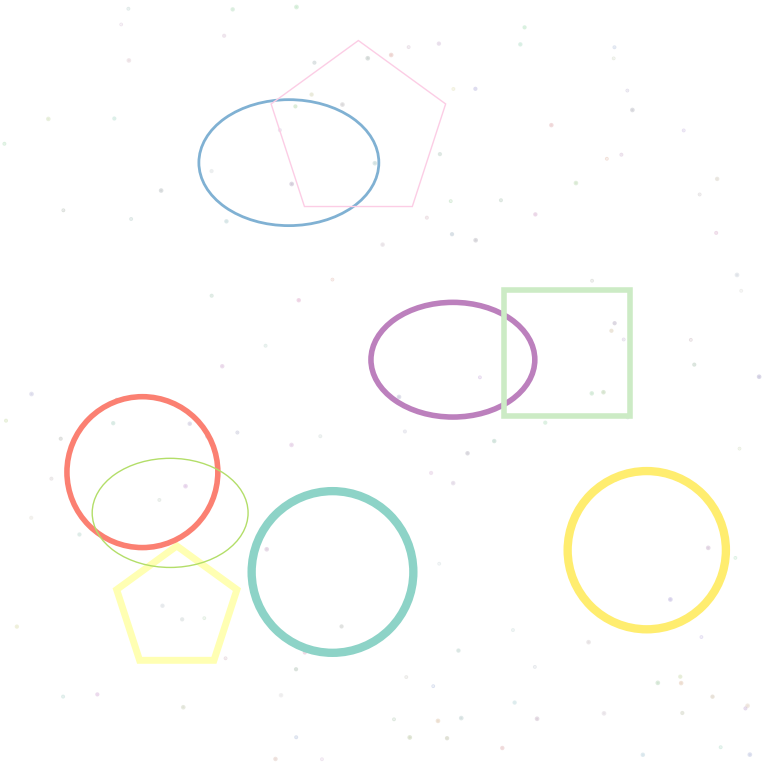[{"shape": "circle", "thickness": 3, "radius": 0.52, "center": [0.432, 0.257]}, {"shape": "pentagon", "thickness": 2.5, "radius": 0.41, "center": [0.23, 0.209]}, {"shape": "circle", "thickness": 2, "radius": 0.49, "center": [0.185, 0.387]}, {"shape": "oval", "thickness": 1, "radius": 0.58, "center": [0.375, 0.789]}, {"shape": "oval", "thickness": 0.5, "radius": 0.51, "center": [0.221, 0.334]}, {"shape": "pentagon", "thickness": 0.5, "radius": 0.6, "center": [0.465, 0.828]}, {"shape": "oval", "thickness": 2, "radius": 0.53, "center": [0.588, 0.533]}, {"shape": "square", "thickness": 2, "radius": 0.41, "center": [0.736, 0.542]}, {"shape": "circle", "thickness": 3, "radius": 0.51, "center": [0.84, 0.285]}]